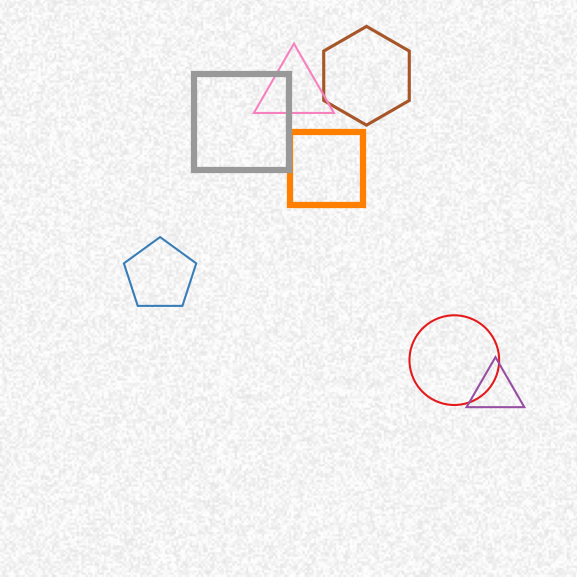[{"shape": "circle", "thickness": 1, "radius": 0.39, "center": [0.787, 0.376]}, {"shape": "pentagon", "thickness": 1, "radius": 0.33, "center": [0.277, 0.523]}, {"shape": "triangle", "thickness": 1, "radius": 0.29, "center": [0.858, 0.323]}, {"shape": "square", "thickness": 3, "radius": 0.32, "center": [0.566, 0.707]}, {"shape": "hexagon", "thickness": 1.5, "radius": 0.43, "center": [0.635, 0.868]}, {"shape": "triangle", "thickness": 1, "radius": 0.4, "center": [0.509, 0.844]}, {"shape": "square", "thickness": 3, "radius": 0.41, "center": [0.418, 0.787]}]